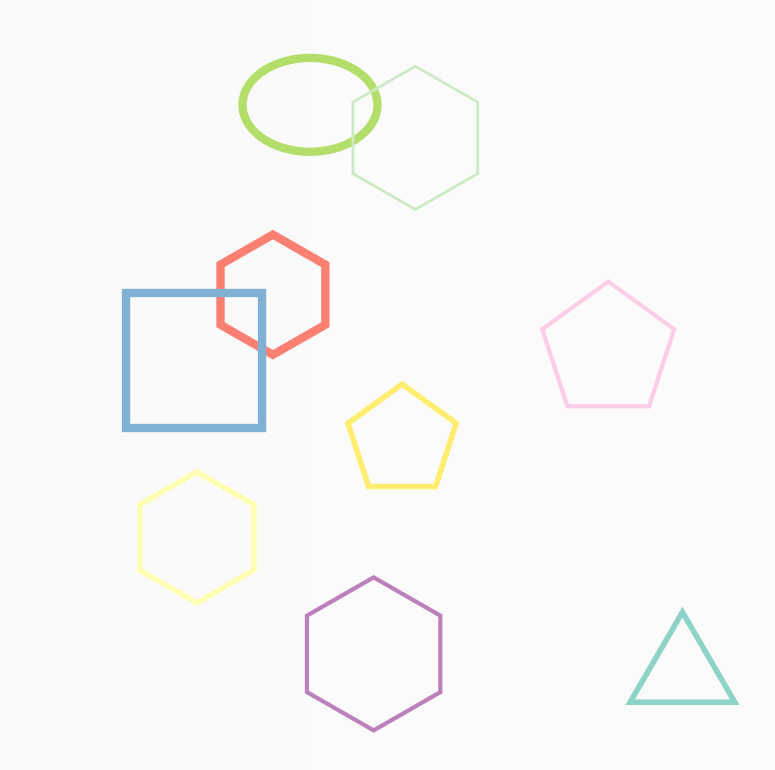[{"shape": "triangle", "thickness": 2, "radius": 0.39, "center": [0.881, 0.127]}, {"shape": "hexagon", "thickness": 2, "radius": 0.43, "center": [0.254, 0.302]}, {"shape": "hexagon", "thickness": 3, "radius": 0.39, "center": [0.352, 0.617]}, {"shape": "square", "thickness": 3, "radius": 0.44, "center": [0.25, 0.531]}, {"shape": "oval", "thickness": 3, "radius": 0.44, "center": [0.4, 0.864]}, {"shape": "pentagon", "thickness": 1.5, "radius": 0.45, "center": [0.785, 0.545]}, {"shape": "hexagon", "thickness": 1.5, "radius": 0.5, "center": [0.482, 0.151]}, {"shape": "hexagon", "thickness": 1, "radius": 0.46, "center": [0.536, 0.821]}, {"shape": "pentagon", "thickness": 2, "radius": 0.37, "center": [0.519, 0.428]}]